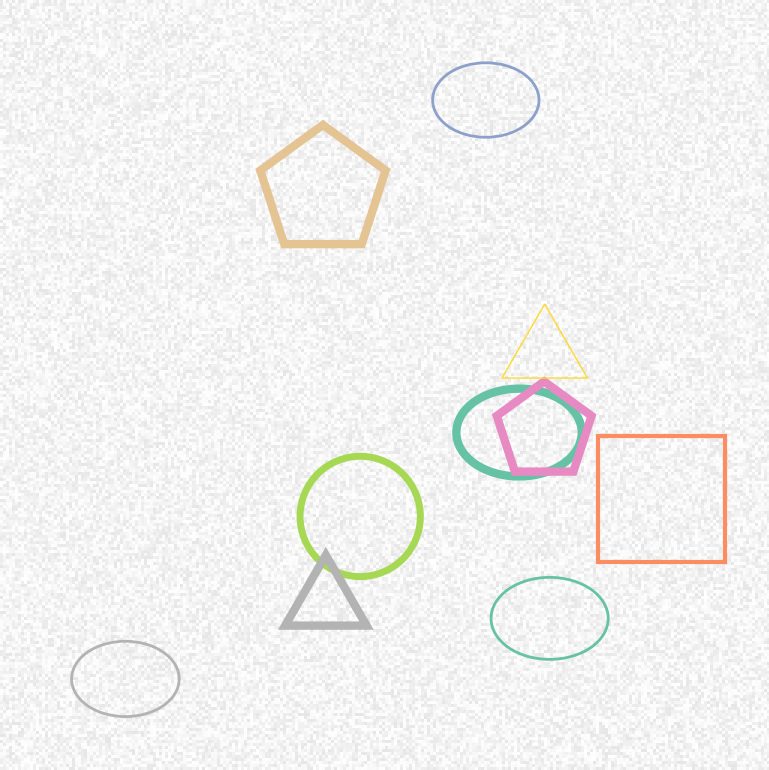[{"shape": "oval", "thickness": 1, "radius": 0.38, "center": [0.714, 0.197]}, {"shape": "oval", "thickness": 3, "radius": 0.41, "center": [0.674, 0.438]}, {"shape": "square", "thickness": 1.5, "radius": 0.41, "center": [0.859, 0.352]}, {"shape": "oval", "thickness": 1, "radius": 0.35, "center": [0.631, 0.87]}, {"shape": "pentagon", "thickness": 3, "radius": 0.32, "center": [0.707, 0.44]}, {"shape": "circle", "thickness": 2.5, "radius": 0.39, "center": [0.468, 0.329]}, {"shape": "triangle", "thickness": 0.5, "radius": 0.32, "center": [0.707, 0.541]}, {"shape": "pentagon", "thickness": 3, "radius": 0.43, "center": [0.419, 0.752]}, {"shape": "oval", "thickness": 1, "radius": 0.35, "center": [0.163, 0.118]}, {"shape": "triangle", "thickness": 3, "radius": 0.31, "center": [0.423, 0.218]}]